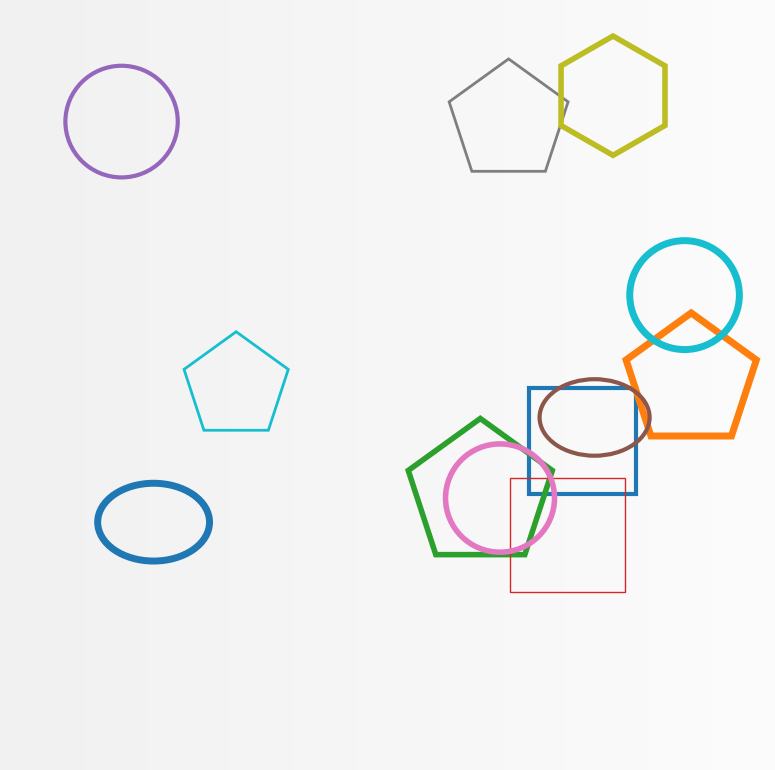[{"shape": "square", "thickness": 1.5, "radius": 0.34, "center": [0.751, 0.427]}, {"shape": "oval", "thickness": 2.5, "radius": 0.36, "center": [0.198, 0.322]}, {"shape": "pentagon", "thickness": 2.5, "radius": 0.44, "center": [0.892, 0.505]}, {"shape": "pentagon", "thickness": 2, "radius": 0.49, "center": [0.62, 0.359]}, {"shape": "square", "thickness": 0.5, "radius": 0.37, "center": [0.732, 0.305]}, {"shape": "circle", "thickness": 1.5, "radius": 0.36, "center": [0.157, 0.842]}, {"shape": "oval", "thickness": 1.5, "radius": 0.35, "center": [0.767, 0.458]}, {"shape": "circle", "thickness": 2, "radius": 0.35, "center": [0.645, 0.353]}, {"shape": "pentagon", "thickness": 1, "radius": 0.4, "center": [0.656, 0.843]}, {"shape": "hexagon", "thickness": 2, "radius": 0.39, "center": [0.791, 0.876]}, {"shape": "circle", "thickness": 2.5, "radius": 0.35, "center": [0.883, 0.617]}, {"shape": "pentagon", "thickness": 1, "radius": 0.35, "center": [0.305, 0.498]}]